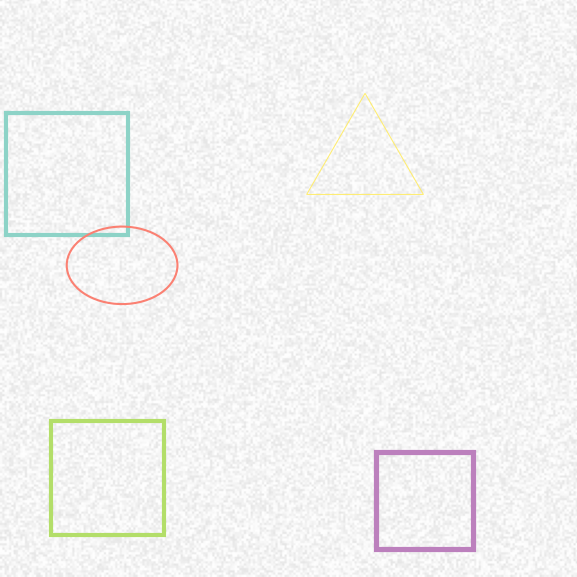[{"shape": "square", "thickness": 2, "radius": 0.52, "center": [0.116, 0.698]}, {"shape": "oval", "thickness": 1, "radius": 0.48, "center": [0.211, 0.54]}, {"shape": "square", "thickness": 2, "radius": 0.49, "center": [0.186, 0.171]}, {"shape": "square", "thickness": 2.5, "radius": 0.42, "center": [0.736, 0.133]}, {"shape": "triangle", "thickness": 0.5, "radius": 0.58, "center": [0.632, 0.721]}]